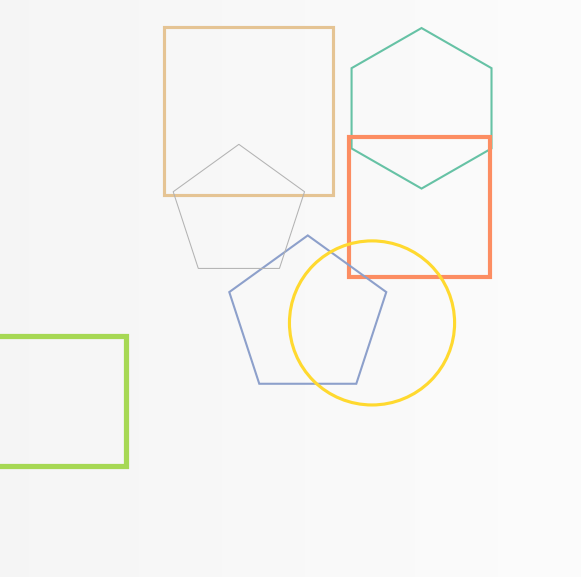[{"shape": "hexagon", "thickness": 1, "radius": 0.69, "center": [0.725, 0.812]}, {"shape": "square", "thickness": 2, "radius": 0.61, "center": [0.722, 0.64]}, {"shape": "pentagon", "thickness": 1, "radius": 0.71, "center": [0.53, 0.449]}, {"shape": "square", "thickness": 2.5, "radius": 0.56, "center": [0.105, 0.304]}, {"shape": "circle", "thickness": 1.5, "radius": 0.71, "center": [0.64, 0.44]}, {"shape": "square", "thickness": 1.5, "radius": 0.72, "center": [0.427, 0.807]}, {"shape": "pentagon", "thickness": 0.5, "radius": 0.59, "center": [0.411, 0.63]}]